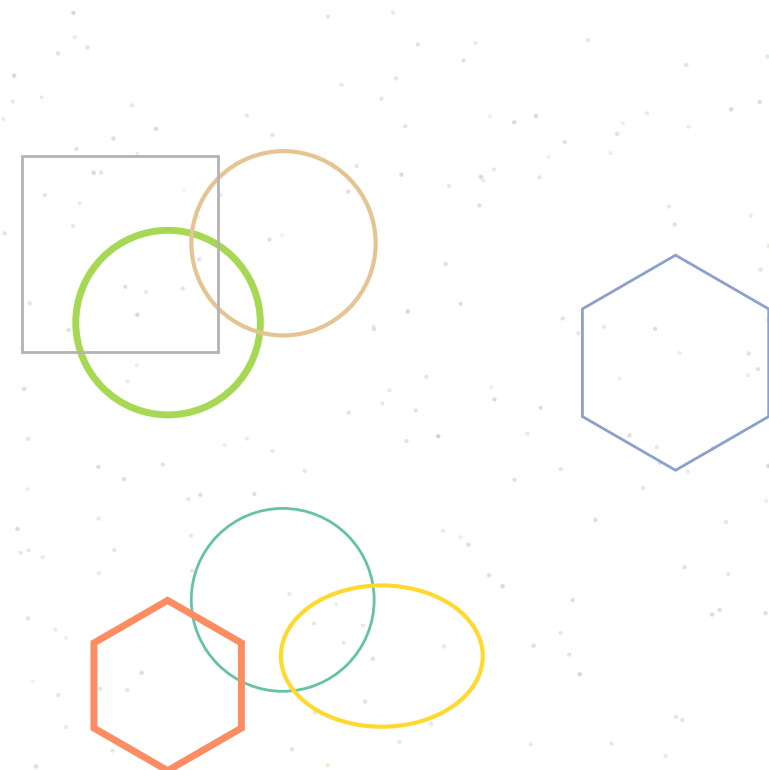[{"shape": "circle", "thickness": 1, "radius": 0.59, "center": [0.367, 0.221]}, {"shape": "hexagon", "thickness": 2.5, "radius": 0.55, "center": [0.218, 0.11]}, {"shape": "hexagon", "thickness": 1, "radius": 0.7, "center": [0.877, 0.529]}, {"shape": "circle", "thickness": 2.5, "radius": 0.6, "center": [0.218, 0.581]}, {"shape": "oval", "thickness": 1.5, "radius": 0.66, "center": [0.496, 0.148]}, {"shape": "circle", "thickness": 1.5, "radius": 0.6, "center": [0.368, 0.684]}, {"shape": "square", "thickness": 1, "radius": 0.64, "center": [0.156, 0.67]}]